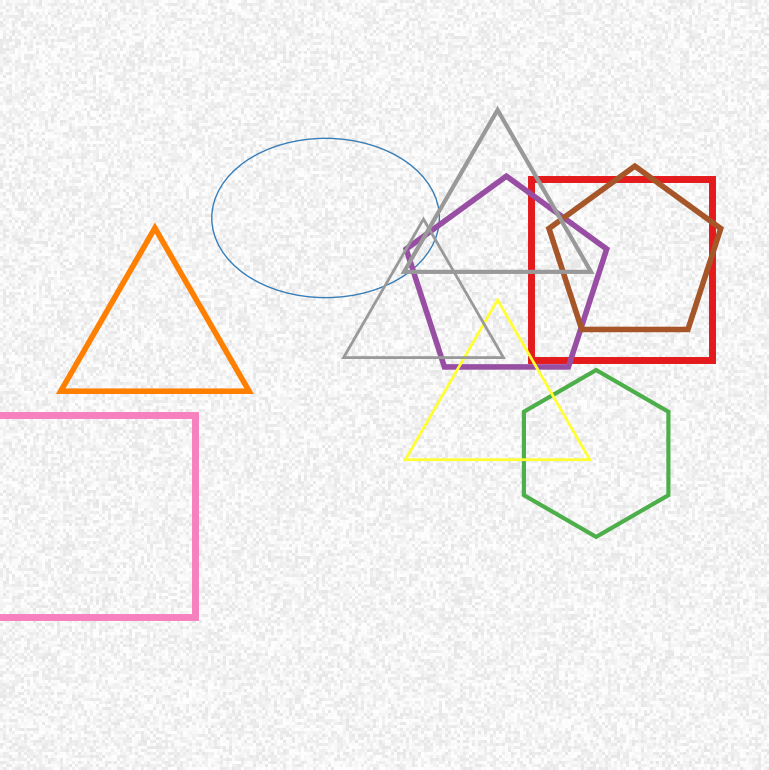[{"shape": "square", "thickness": 2.5, "radius": 0.59, "center": [0.807, 0.649]}, {"shape": "oval", "thickness": 0.5, "radius": 0.74, "center": [0.423, 0.717]}, {"shape": "hexagon", "thickness": 1.5, "radius": 0.54, "center": [0.774, 0.411]}, {"shape": "pentagon", "thickness": 2, "radius": 0.68, "center": [0.658, 0.634]}, {"shape": "triangle", "thickness": 2, "radius": 0.71, "center": [0.201, 0.563]}, {"shape": "triangle", "thickness": 1, "radius": 0.69, "center": [0.646, 0.472]}, {"shape": "pentagon", "thickness": 2, "radius": 0.59, "center": [0.824, 0.667]}, {"shape": "square", "thickness": 2.5, "radius": 0.65, "center": [0.122, 0.33]}, {"shape": "triangle", "thickness": 1.5, "radius": 0.7, "center": [0.646, 0.717]}, {"shape": "triangle", "thickness": 1, "radius": 0.6, "center": [0.55, 0.596]}]